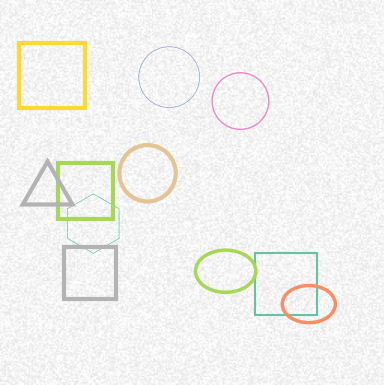[{"shape": "hexagon", "thickness": 0.5, "radius": 0.39, "center": [0.242, 0.419]}, {"shape": "square", "thickness": 1.5, "radius": 0.4, "center": [0.743, 0.263]}, {"shape": "oval", "thickness": 2.5, "radius": 0.34, "center": [0.802, 0.21]}, {"shape": "circle", "thickness": 0.5, "radius": 0.4, "center": [0.44, 0.8]}, {"shape": "circle", "thickness": 1, "radius": 0.37, "center": [0.625, 0.737]}, {"shape": "oval", "thickness": 2.5, "radius": 0.39, "center": [0.586, 0.296]}, {"shape": "square", "thickness": 3, "radius": 0.36, "center": [0.222, 0.504]}, {"shape": "square", "thickness": 3, "radius": 0.43, "center": [0.136, 0.804]}, {"shape": "circle", "thickness": 3, "radius": 0.37, "center": [0.383, 0.55]}, {"shape": "square", "thickness": 3, "radius": 0.34, "center": [0.234, 0.291]}, {"shape": "triangle", "thickness": 3, "radius": 0.37, "center": [0.124, 0.506]}]